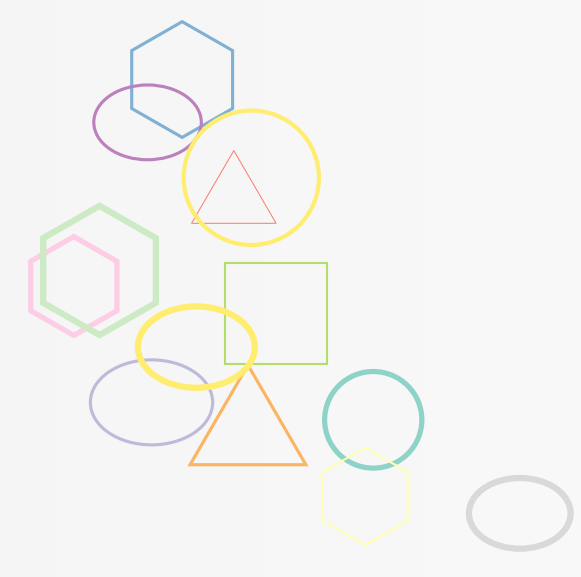[{"shape": "circle", "thickness": 2.5, "radius": 0.42, "center": [0.642, 0.272]}, {"shape": "hexagon", "thickness": 1, "radius": 0.42, "center": [0.628, 0.14]}, {"shape": "oval", "thickness": 1.5, "radius": 0.53, "center": [0.261, 0.302]}, {"shape": "triangle", "thickness": 0.5, "radius": 0.42, "center": [0.402, 0.654]}, {"shape": "hexagon", "thickness": 1.5, "radius": 0.5, "center": [0.313, 0.861]}, {"shape": "triangle", "thickness": 1.5, "radius": 0.58, "center": [0.427, 0.252]}, {"shape": "square", "thickness": 1, "radius": 0.44, "center": [0.474, 0.456]}, {"shape": "hexagon", "thickness": 2.5, "radius": 0.43, "center": [0.127, 0.504]}, {"shape": "oval", "thickness": 3, "radius": 0.44, "center": [0.894, 0.11]}, {"shape": "oval", "thickness": 1.5, "radius": 0.46, "center": [0.254, 0.787]}, {"shape": "hexagon", "thickness": 3, "radius": 0.56, "center": [0.171, 0.531]}, {"shape": "circle", "thickness": 2, "radius": 0.58, "center": [0.432, 0.691]}, {"shape": "oval", "thickness": 3, "radius": 0.5, "center": [0.338, 0.398]}]